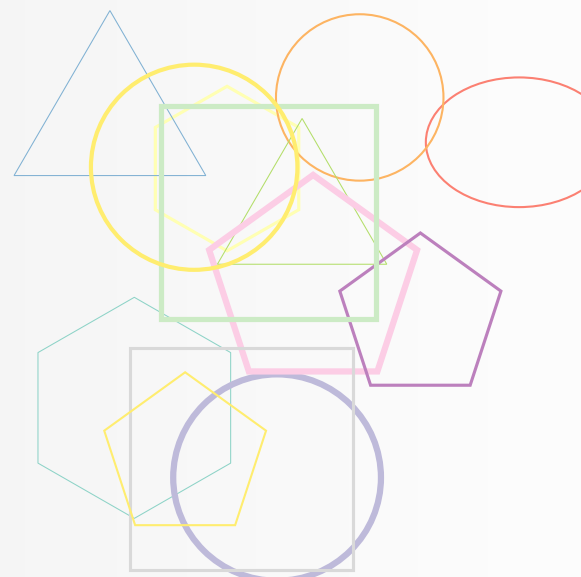[{"shape": "hexagon", "thickness": 0.5, "radius": 0.96, "center": [0.231, 0.293]}, {"shape": "hexagon", "thickness": 1.5, "radius": 0.71, "center": [0.391, 0.707]}, {"shape": "circle", "thickness": 3, "radius": 0.89, "center": [0.477, 0.172]}, {"shape": "oval", "thickness": 1, "radius": 0.8, "center": [0.893, 0.753]}, {"shape": "triangle", "thickness": 0.5, "radius": 0.95, "center": [0.189, 0.79]}, {"shape": "circle", "thickness": 1, "radius": 0.72, "center": [0.619, 0.83]}, {"shape": "triangle", "thickness": 0.5, "radius": 0.84, "center": [0.52, 0.626]}, {"shape": "pentagon", "thickness": 3, "radius": 0.94, "center": [0.539, 0.508]}, {"shape": "square", "thickness": 1.5, "radius": 0.96, "center": [0.415, 0.205]}, {"shape": "pentagon", "thickness": 1.5, "radius": 0.73, "center": [0.723, 0.45]}, {"shape": "square", "thickness": 2.5, "radius": 0.93, "center": [0.461, 0.631]}, {"shape": "circle", "thickness": 2, "radius": 0.89, "center": [0.334, 0.71]}, {"shape": "pentagon", "thickness": 1, "radius": 0.73, "center": [0.319, 0.208]}]